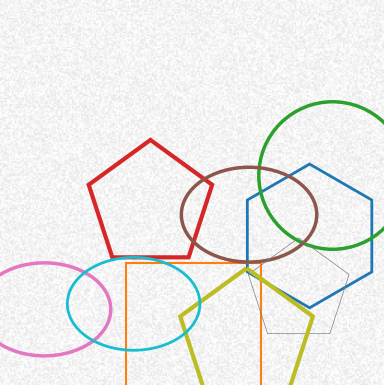[{"shape": "hexagon", "thickness": 2, "radius": 0.93, "center": [0.804, 0.387]}, {"shape": "square", "thickness": 1.5, "radius": 0.87, "center": [0.503, 0.143]}, {"shape": "circle", "thickness": 2.5, "radius": 0.96, "center": [0.864, 0.544]}, {"shape": "pentagon", "thickness": 3, "radius": 0.84, "center": [0.391, 0.468]}, {"shape": "oval", "thickness": 2.5, "radius": 0.88, "center": [0.647, 0.442]}, {"shape": "oval", "thickness": 2.5, "radius": 0.86, "center": [0.115, 0.196]}, {"shape": "pentagon", "thickness": 0.5, "radius": 0.69, "center": [0.776, 0.245]}, {"shape": "pentagon", "thickness": 3, "radius": 0.91, "center": [0.64, 0.122]}, {"shape": "oval", "thickness": 2, "radius": 0.86, "center": [0.347, 0.211]}]